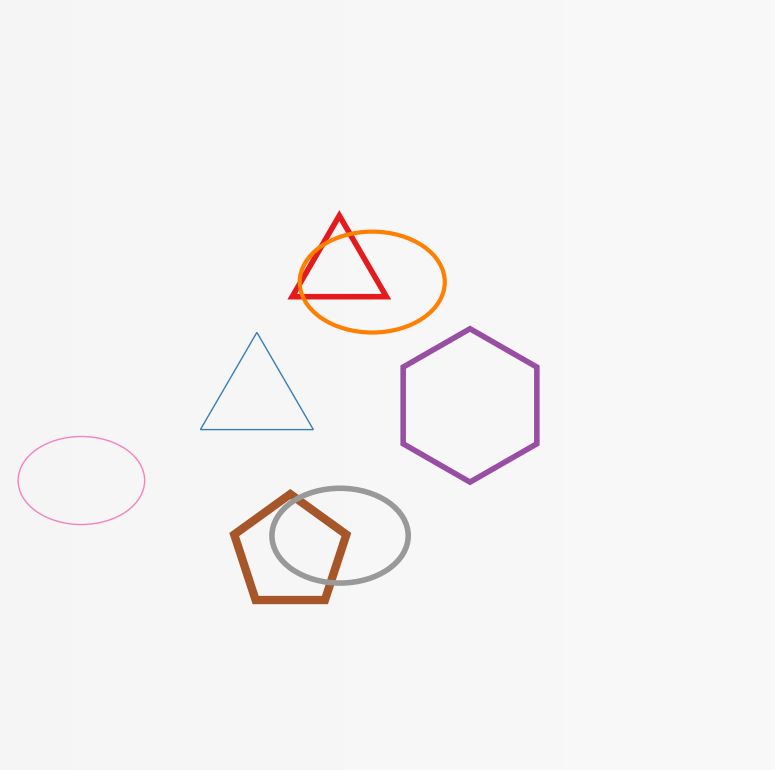[{"shape": "triangle", "thickness": 2, "radius": 0.35, "center": [0.438, 0.65]}, {"shape": "triangle", "thickness": 0.5, "radius": 0.42, "center": [0.331, 0.484]}, {"shape": "hexagon", "thickness": 2, "radius": 0.5, "center": [0.606, 0.473]}, {"shape": "oval", "thickness": 1.5, "radius": 0.47, "center": [0.48, 0.634]}, {"shape": "pentagon", "thickness": 3, "radius": 0.38, "center": [0.375, 0.282]}, {"shape": "oval", "thickness": 0.5, "radius": 0.41, "center": [0.105, 0.376]}, {"shape": "oval", "thickness": 2, "radius": 0.44, "center": [0.439, 0.304]}]